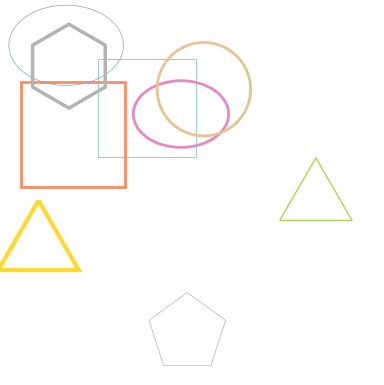[{"shape": "square", "thickness": 0.5, "radius": 0.63, "center": [0.381, 0.72]}, {"shape": "square", "thickness": 2, "radius": 0.68, "center": [0.19, 0.651]}, {"shape": "oval", "thickness": 0.5, "radius": 0.74, "center": [0.172, 0.882]}, {"shape": "oval", "thickness": 2, "radius": 0.62, "center": [0.47, 0.704]}, {"shape": "triangle", "thickness": 1, "radius": 0.54, "center": [0.82, 0.482]}, {"shape": "triangle", "thickness": 3, "radius": 0.6, "center": [0.1, 0.359]}, {"shape": "circle", "thickness": 2, "radius": 0.61, "center": [0.529, 0.768]}, {"shape": "hexagon", "thickness": 2.5, "radius": 0.54, "center": [0.179, 0.828]}, {"shape": "pentagon", "thickness": 0.5, "radius": 0.52, "center": [0.486, 0.136]}]